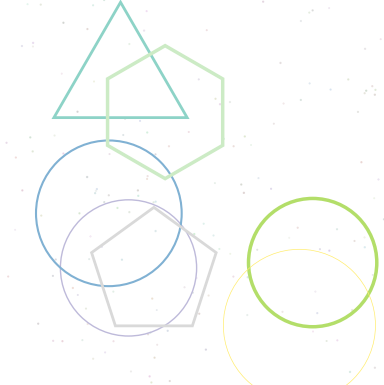[{"shape": "triangle", "thickness": 2, "radius": 1.0, "center": [0.313, 0.794]}, {"shape": "circle", "thickness": 1, "radius": 0.88, "center": [0.334, 0.304]}, {"shape": "circle", "thickness": 1.5, "radius": 0.95, "center": [0.283, 0.446]}, {"shape": "circle", "thickness": 2.5, "radius": 0.83, "center": [0.812, 0.318]}, {"shape": "pentagon", "thickness": 2, "radius": 0.85, "center": [0.4, 0.291]}, {"shape": "hexagon", "thickness": 2.5, "radius": 0.86, "center": [0.429, 0.709]}, {"shape": "circle", "thickness": 0.5, "radius": 0.99, "center": [0.778, 0.155]}]